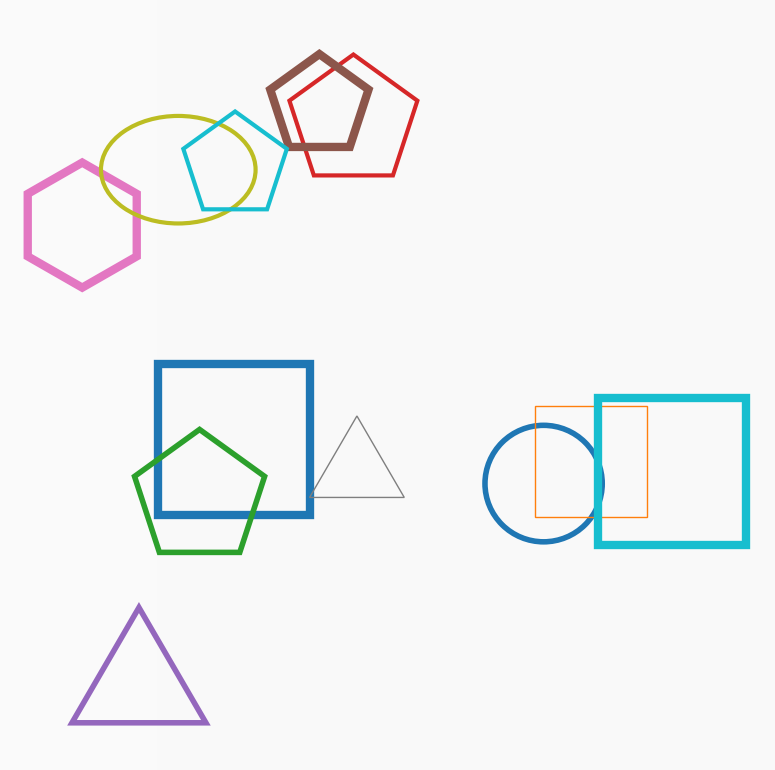[{"shape": "circle", "thickness": 2, "radius": 0.38, "center": [0.701, 0.372]}, {"shape": "square", "thickness": 3, "radius": 0.49, "center": [0.302, 0.429]}, {"shape": "square", "thickness": 0.5, "radius": 0.36, "center": [0.763, 0.401]}, {"shape": "pentagon", "thickness": 2, "radius": 0.44, "center": [0.258, 0.354]}, {"shape": "pentagon", "thickness": 1.5, "radius": 0.43, "center": [0.456, 0.842]}, {"shape": "triangle", "thickness": 2, "radius": 0.5, "center": [0.179, 0.111]}, {"shape": "pentagon", "thickness": 3, "radius": 0.33, "center": [0.412, 0.863]}, {"shape": "hexagon", "thickness": 3, "radius": 0.41, "center": [0.106, 0.708]}, {"shape": "triangle", "thickness": 0.5, "radius": 0.35, "center": [0.461, 0.389]}, {"shape": "oval", "thickness": 1.5, "radius": 0.5, "center": [0.23, 0.78]}, {"shape": "square", "thickness": 3, "radius": 0.48, "center": [0.868, 0.387]}, {"shape": "pentagon", "thickness": 1.5, "radius": 0.35, "center": [0.303, 0.785]}]